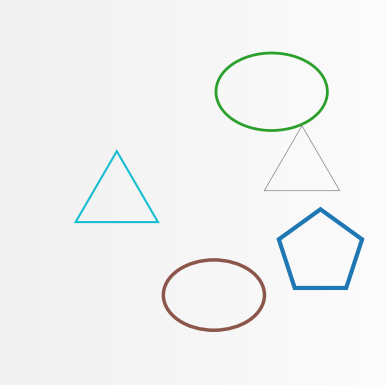[{"shape": "pentagon", "thickness": 3, "radius": 0.56, "center": [0.827, 0.343]}, {"shape": "oval", "thickness": 2, "radius": 0.72, "center": [0.701, 0.762]}, {"shape": "oval", "thickness": 2.5, "radius": 0.65, "center": [0.552, 0.234]}, {"shape": "triangle", "thickness": 0.5, "radius": 0.56, "center": [0.779, 0.561]}, {"shape": "triangle", "thickness": 1.5, "radius": 0.61, "center": [0.301, 0.485]}]